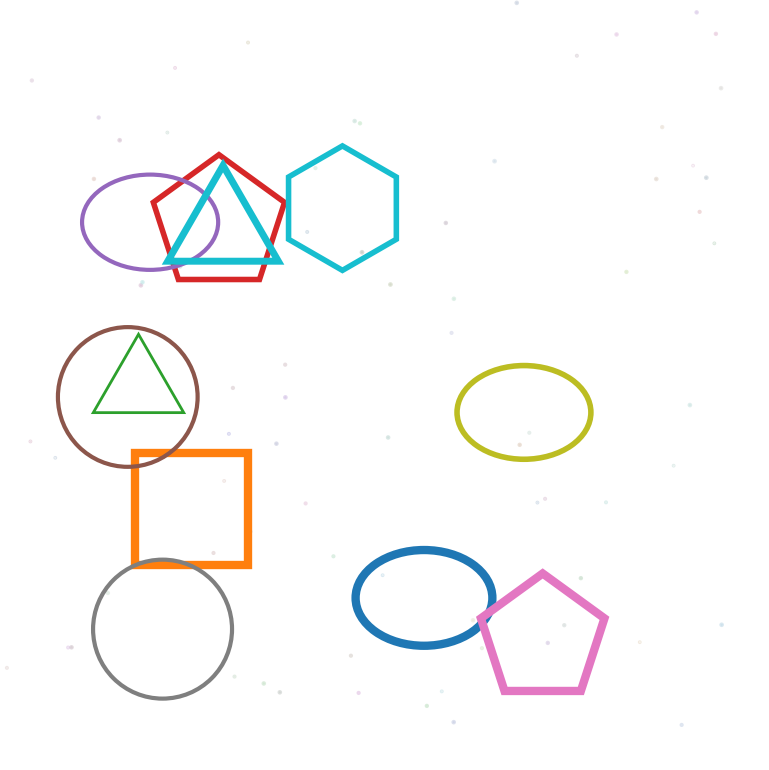[{"shape": "oval", "thickness": 3, "radius": 0.44, "center": [0.551, 0.224]}, {"shape": "square", "thickness": 3, "radius": 0.36, "center": [0.249, 0.339]}, {"shape": "triangle", "thickness": 1, "radius": 0.34, "center": [0.18, 0.498]}, {"shape": "pentagon", "thickness": 2, "radius": 0.45, "center": [0.284, 0.709]}, {"shape": "oval", "thickness": 1.5, "radius": 0.44, "center": [0.195, 0.711]}, {"shape": "circle", "thickness": 1.5, "radius": 0.45, "center": [0.166, 0.484]}, {"shape": "pentagon", "thickness": 3, "radius": 0.42, "center": [0.705, 0.171]}, {"shape": "circle", "thickness": 1.5, "radius": 0.45, "center": [0.211, 0.183]}, {"shape": "oval", "thickness": 2, "radius": 0.43, "center": [0.68, 0.464]}, {"shape": "hexagon", "thickness": 2, "radius": 0.4, "center": [0.445, 0.73]}, {"shape": "triangle", "thickness": 2.5, "radius": 0.41, "center": [0.29, 0.702]}]